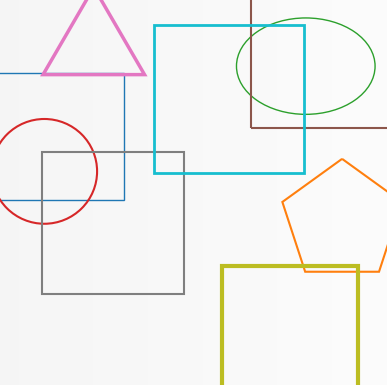[{"shape": "square", "thickness": 1, "radius": 0.83, "center": [0.154, 0.645]}, {"shape": "pentagon", "thickness": 1.5, "radius": 0.81, "center": [0.883, 0.425]}, {"shape": "oval", "thickness": 1, "radius": 0.89, "center": [0.789, 0.828]}, {"shape": "circle", "thickness": 1.5, "radius": 0.68, "center": [0.114, 0.555]}, {"shape": "square", "thickness": 1.5, "radius": 0.94, "center": [0.835, 0.855]}, {"shape": "triangle", "thickness": 2.5, "radius": 0.76, "center": [0.242, 0.882]}, {"shape": "square", "thickness": 1.5, "radius": 0.92, "center": [0.292, 0.421]}, {"shape": "square", "thickness": 3, "radius": 0.88, "center": [0.748, 0.133]}, {"shape": "square", "thickness": 2, "radius": 0.97, "center": [0.591, 0.743]}]